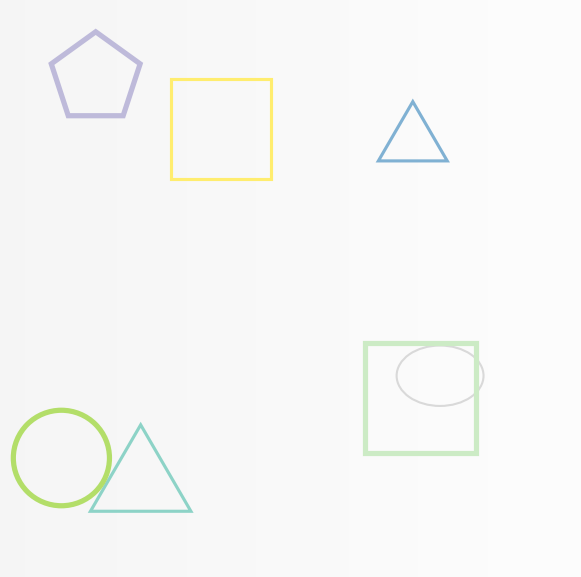[{"shape": "triangle", "thickness": 1.5, "radius": 0.5, "center": [0.242, 0.164]}, {"shape": "pentagon", "thickness": 2.5, "radius": 0.4, "center": [0.165, 0.864]}, {"shape": "triangle", "thickness": 1.5, "radius": 0.34, "center": [0.71, 0.755]}, {"shape": "circle", "thickness": 2.5, "radius": 0.41, "center": [0.106, 0.206]}, {"shape": "oval", "thickness": 1, "radius": 0.37, "center": [0.757, 0.349]}, {"shape": "square", "thickness": 2.5, "radius": 0.47, "center": [0.723, 0.309]}, {"shape": "square", "thickness": 1.5, "radius": 0.43, "center": [0.381, 0.776]}]